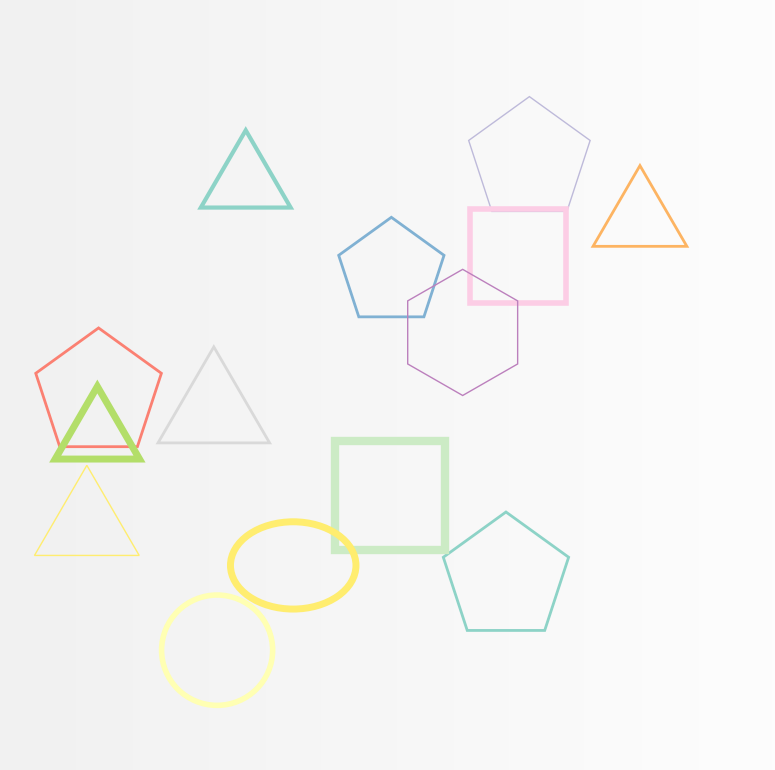[{"shape": "triangle", "thickness": 1.5, "radius": 0.33, "center": [0.317, 0.764]}, {"shape": "pentagon", "thickness": 1, "radius": 0.43, "center": [0.653, 0.25]}, {"shape": "circle", "thickness": 2, "radius": 0.36, "center": [0.28, 0.156]}, {"shape": "pentagon", "thickness": 0.5, "radius": 0.41, "center": [0.683, 0.792]}, {"shape": "pentagon", "thickness": 1, "radius": 0.43, "center": [0.127, 0.489]}, {"shape": "pentagon", "thickness": 1, "radius": 0.36, "center": [0.505, 0.646]}, {"shape": "triangle", "thickness": 1, "radius": 0.35, "center": [0.826, 0.715]}, {"shape": "triangle", "thickness": 2.5, "radius": 0.31, "center": [0.126, 0.435]}, {"shape": "square", "thickness": 2, "radius": 0.31, "center": [0.668, 0.668]}, {"shape": "triangle", "thickness": 1, "radius": 0.42, "center": [0.276, 0.466]}, {"shape": "hexagon", "thickness": 0.5, "radius": 0.41, "center": [0.597, 0.568]}, {"shape": "square", "thickness": 3, "radius": 0.36, "center": [0.503, 0.356]}, {"shape": "triangle", "thickness": 0.5, "radius": 0.39, "center": [0.112, 0.318]}, {"shape": "oval", "thickness": 2.5, "radius": 0.4, "center": [0.378, 0.266]}]